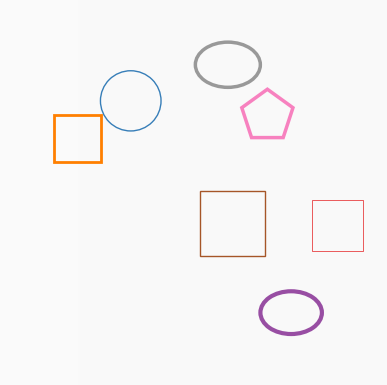[{"shape": "square", "thickness": 0.5, "radius": 0.33, "center": [0.872, 0.414]}, {"shape": "circle", "thickness": 1, "radius": 0.39, "center": [0.337, 0.738]}, {"shape": "oval", "thickness": 3, "radius": 0.4, "center": [0.751, 0.188]}, {"shape": "square", "thickness": 2, "radius": 0.31, "center": [0.2, 0.641]}, {"shape": "square", "thickness": 1, "radius": 0.42, "center": [0.599, 0.42]}, {"shape": "pentagon", "thickness": 2.5, "radius": 0.35, "center": [0.69, 0.699]}, {"shape": "oval", "thickness": 2.5, "radius": 0.42, "center": [0.588, 0.832]}]